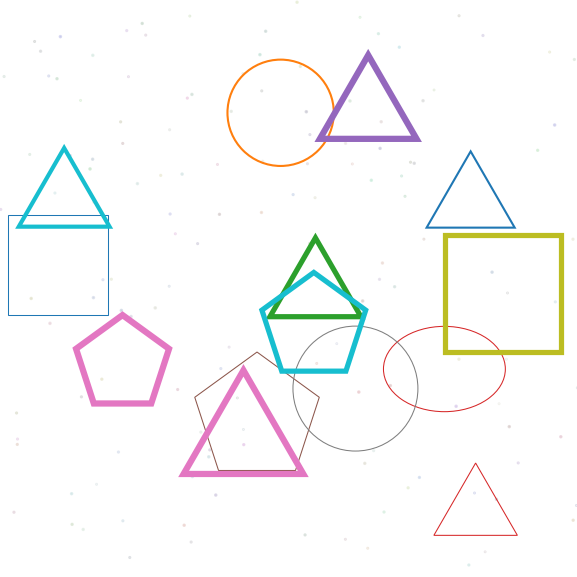[{"shape": "square", "thickness": 0.5, "radius": 0.43, "center": [0.1, 0.54]}, {"shape": "triangle", "thickness": 1, "radius": 0.44, "center": [0.815, 0.649]}, {"shape": "circle", "thickness": 1, "radius": 0.46, "center": [0.486, 0.804]}, {"shape": "triangle", "thickness": 2.5, "radius": 0.45, "center": [0.546, 0.496]}, {"shape": "triangle", "thickness": 0.5, "radius": 0.42, "center": [0.824, 0.114]}, {"shape": "oval", "thickness": 0.5, "radius": 0.53, "center": [0.77, 0.36]}, {"shape": "triangle", "thickness": 3, "radius": 0.48, "center": [0.638, 0.807]}, {"shape": "pentagon", "thickness": 0.5, "radius": 0.57, "center": [0.445, 0.276]}, {"shape": "triangle", "thickness": 3, "radius": 0.6, "center": [0.422, 0.238]}, {"shape": "pentagon", "thickness": 3, "radius": 0.42, "center": [0.212, 0.369]}, {"shape": "circle", "thickness": 0.5, "radius": 0.54, "center": [0.615, 0.326]}, {"shape": "square", "thickness": 2.5, "radius": 0.51, "center": [0.871, 0.491]}, {"shape": "triangle", "thickness": 2, "radius": 0.45, "center": [0.111, 0.652]}, {"shape": "pentagon", "thickness": 2.5, "radius": 0.47, "center": [0.543, 0.433]}]